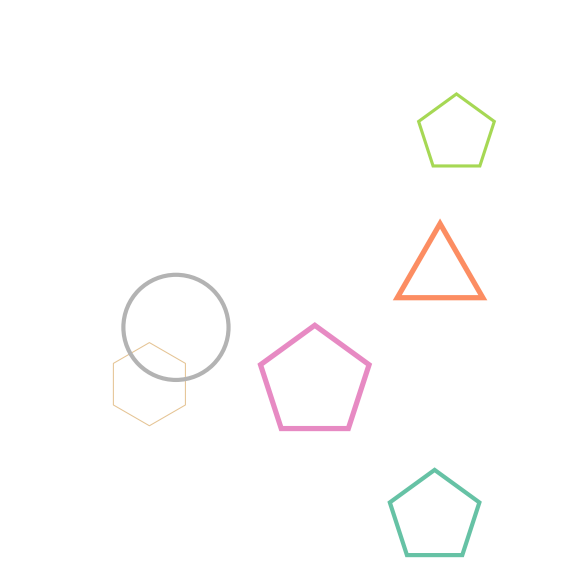[{"shape": "pentagon", "thickness": 2, "radius": 0.41, "center": [0.753, 0.104]}, {"shape": "triangle", "thickness": 2.5, "radius": 0.43, "center": [0.762, 0.526]}, {"shape": "pentagon", "thickness": 2.5, "radius": 0.49, "center": [0.545, 0.337]}, {"shape": "pentagon", "thickness": 1.5, "radius": 0.34, "center": [0.79, 0.767]}, {"shape": "hexagon", "thickness": 0.5, "radius": 0.36, "center": [0.259, 0.334]}, {"shape": "circle", "thickness": 2, "radius": 0.46, "center": [0.305, 0.432]}]